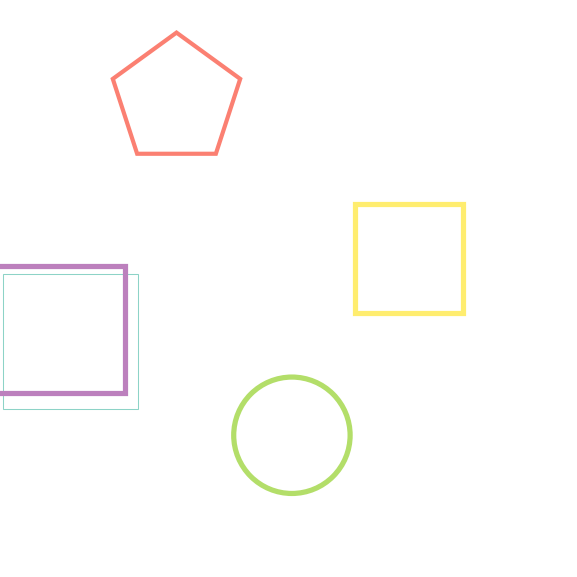[{"shape": "square", "thickness": 0.5, "radius": 0.58, "center": [0.122, 0.408]}, {"shape": "pentagon", "thickness": 2, "radius": 0.58, "center": [0.306, 0.827]}, {"shape": "circle", "thickness": 2.5, "radius": 0.5, "center": [0.505, 0.245]}, {"shape": "square", "thickness": 2.5, "radius": 0.55, "center": [0.107, 0.429]}, {"shape": "square", "thickness": 2.5, "radius": 0.47, "center": [0.708, 0.552]}]